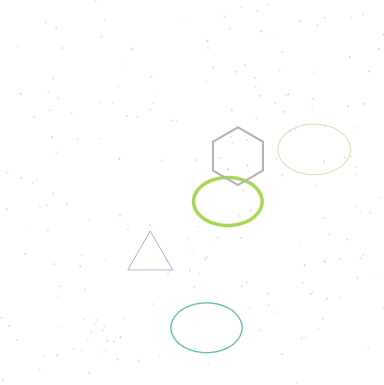[{"shape": "oval", "thickness": 1, "radius": 0.46, "center": [0.536, 0.149]}, {"shape": "triangle", "thickness": 0.5, "radius": 0.34, "center": [0.39, 0.333]}, {"shape": "oval", "thickness": 2.5, "radius": 0.45, "center": [0.592, 0.477]}, {"shape": "oval", "thickness": 0.5, "radius": 0.47, "center": [0.816, 0.612]}, {"shape": "hexagon", "thickness": 1.5, "radius": 0.37, "center": [0.618, 0.594]}]